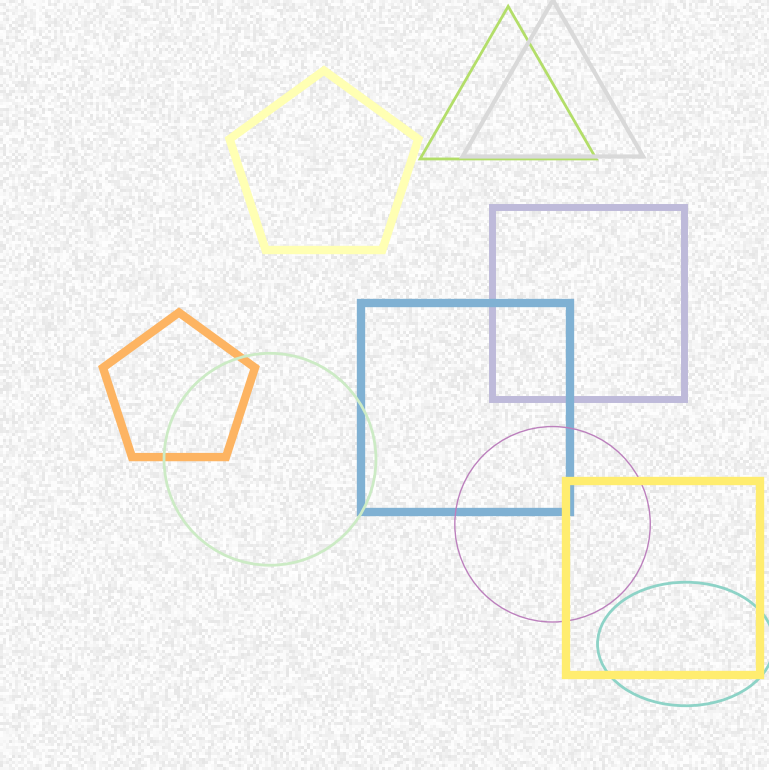[{"shape": "oval", "thickness": 1, "radius": 0.57, "center": [0.891, 0.164]}, {"shape": "pentagon", "thickness": 3, "radius": 0.64, "center": [0.421, 0.78]}, {"shape": "square", "thickness": 2.5, "radius": 0.62, "center": [0.763, 0.607]}, {"shape": "square", "thickness": 3, "radius": 0.68, "center": [0.605, 0.471]}, {"shape": "pentagon", "thickness": 3, "radius": 0.52, "center": [0.232, 0.49]}, {"shape": "triangle", "thickness": 1, "radius": 0.66, "center": [0.66, 0.86]}, {"shape": "triangle", "thickness": 1.5, "radius": 0.68, "center": [0.718, 0.864]}, {"shape": "circle", "thickness": 0.5, "radius": 0.63, "center": [0.718, 0.319]}, {"shape": "circle", "thickness": 1, "radius": 0.69, "center": [0.351, 0.404]}, {"shape": "square", "thickness": 3, "radius": 0.63, "center": [0.861, 0.25]}]